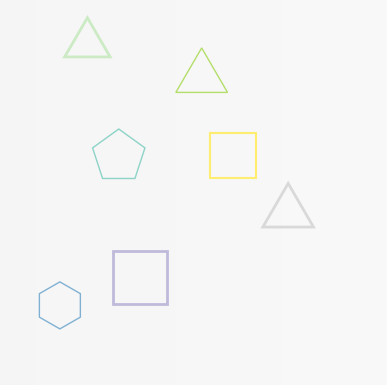[{"shape": "pentagon", "thickness": 1, "radius": 0.36, "center": [0.306, 0.594]}, {"shape": "square", "thickness": 2, "radius": 0.35, "center": [0.362, 0.279]}, {"shape": "hexagon", "thickness": 1, "radius": 0.31, "center": [0.155, 0.207]}, {"shape": "triangle", "thickness": 1, "radius": 0.39, "center": [0.52, 0.798]}, {"shape": "triangle", "thickness": 2, "radius": 0.38, "center": [0.744, 0.448]}, {"shape": "triangle", "thickness": 2, "radius": 0.34, "center": [0.226, 0.886]}, {"shape": "square", "thickness": 1.5, "radius": 0.29, "center": [0.601, 0.595]}]